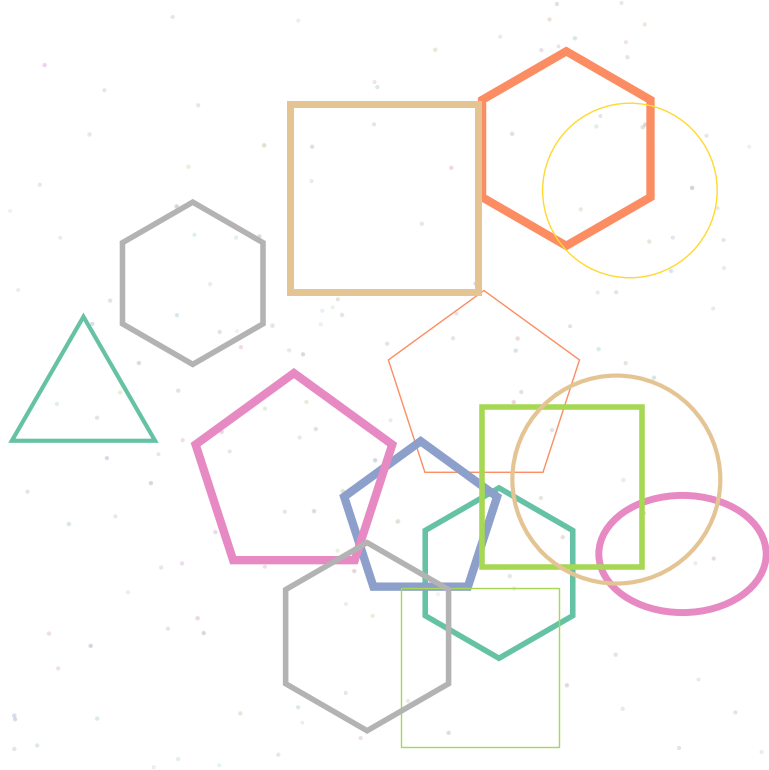[{"shape": "triangle", "thickness": 1.5, "radius": 0.54, "center": [0.108, 0.481]}, {"shape": "hexagon", "thickness": 2, "radius": 0.55, "center": [0.648, 0.256]}, {"shape": "pentagon", "thickness": 0.5, "radius": 0.65, "center": [0.628, 0.492]}, {"shape": "hexagon", "thickness": 3, "radius": 0.63, "center": [0.735, 0.807]}, {"shape": "pentagon", "thickness": 3, "radius": 0.52, "center": [0.546, 0.323]}, {"shape": "pentagon", "thickness": 3, "radius": 0.67, "center": [0.382, 0.381]}, {"shape": "oval", "thickness": 2.5, "radius": 0.54, "center": [0.886, 0.281]}, {"shape": "square", "thickness": 2, "radius": 0.52, "center": [0.73, 0.368]}, {"shape": "square", "thickness": 0.5, "radius": 0.51, "center": [0.624, 0.133]}, {"shape": "circle", "thickness": 0.5, "radius": 0.57, "center": [0.818, 0.753]}, {"shape": "square", "thickness": 2.5, "radius": 0.61, "center": [0.499, 0.742]}, {"shape": "circle", "thickness": 1.5, "radius": 0.68, "center": [0.8, 0.377]}, {"shape": "hexagon", "thickness": 2, "radius": 0.53, "center": [0.25, 0.632]}, {"shape": "hexagon", "thickness": 2, "radius": 0.61, "center": [0.477, 0.173]}]